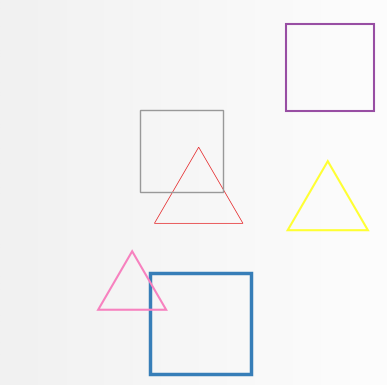[{"shape": "triangle", "thickness": 0.5, "radius": 0.66, "center": [0.513, 0.486]}, {"shape": "square", "thickness": 2.5, "radius": 0.65, "center": [0.518, 0.16]}, {"shape": "square", "thickness": 1.5, "radius": 0.57, "center": [0.852, 0.825]}, {"shape": "triangle", "thickness": 1.5, "radius": 0.6, "center": [0.846, 0.462]}, {"shape": "triangle", "thickness": 1.5, "radius": 0.51, "center": [0.341, 0.246]}, {"shape": "square", "thickness": 1, "radius": 0.54, "center": [0.469, 0.608]}]